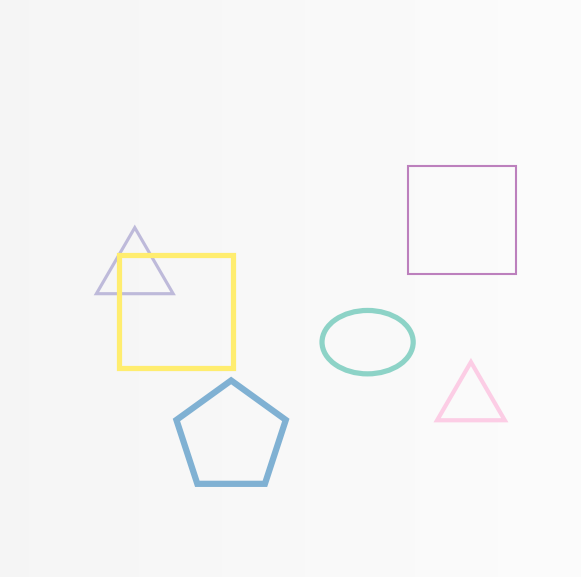[{"shape": "oval", "thickness": 2.5, "radius": 0.39, "center": [0.632, 0.407]}, {"shape": "triangle", "thickness": 1.5, "radius": 0.38, "center": [0.232, 0.529]}, {"shape": "pentagon", "thickness": 3, "radius": 0.49, "center": [0.398, 0.241]}, {"shape": "triangle", "thickness": 2, "radius": 0.34, "center": [0.81, 0.305]}, {"shape": "square", "thickness": 1, "radius": 0.46, "center": [0.795, 0.618]}, {"shape": "square", "thickness": 2.5, "radius": 0.49, "center": [0.303, 0.46]}]